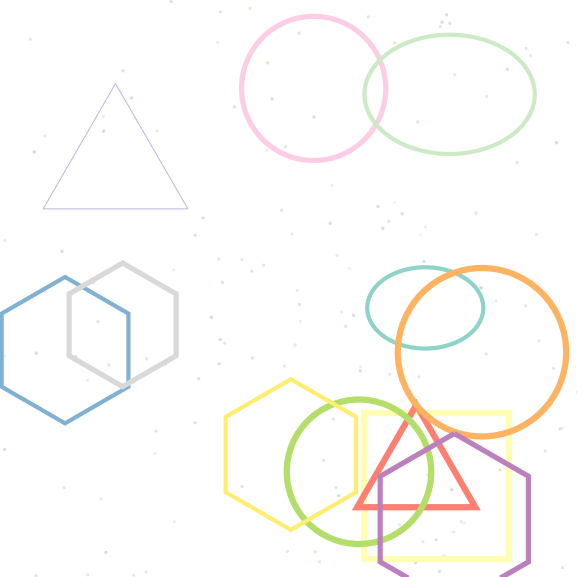[{"shape": "oval", "thickness": 2, "radius": 0.5, "center": [0.736, 0.466]}, {"shape": "square", "thickness": 3, "radius": 0.63, "center": [0.756, 0.158]}, {"shape": "triangle", "thickness": 0.5, "radius": 0.72, "center": [0.2, 0.71]}, {"shape": "triangle", "thickness": 3, "radius": 0.59, "center": [0.721, 0.18]}, {"shape": "hexagon", "thickness": 2, "radius": 0.63, "center": [0.113, 0.393]}, {"shape": "circle", "thickness": 3, "radius": 0.73, "center": [0.835, 0.389]}, {"shape": "circle", "thickness": 3, "radius": 0.63, "center": [0.622, 0.182]}, {"shape": "circle", "thickness": 2.5, "radius": 0.62, "center": [0.543, 0.846]}, {"shape": "hexagon", "thickness": 2.5, "radius": 0.54, "center": [0.212, 0.437]}, {"shape": "hexagon", "thickness": 2.5, "radius": 0.74, "center": [0.787, 0.1]}, {"shape": "oval", "thickness": 2, "radius": 0.74, "center": [0.779, 0.836]}, {"shape": "hexagon", "thickness": 2, "radius": 0.65, "center": [0.504, 0.212]}]